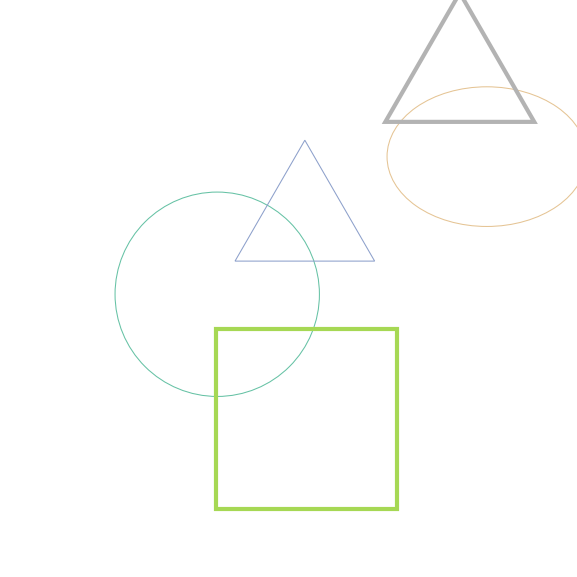[{"shape": "circle", "thickness": 0.5, "radius": 0.88, "center": [0.376, 0.49]}, {"shape": "triangle", "thickness": 0.5, "radius": 0.7, "center": [0.528, 0.617]}, {"shape": "square", "thickness": 2, "radius": 0.78, "center": [0.53, 0.273]}, {"shape": "oval", "thickness": 0.5, "radius": 0.86, "center": [0.843, 0.728]}, {"shape": "triangle", "thickness": 2, "radius": 0.74, "center": [0.796, 0.863]}]